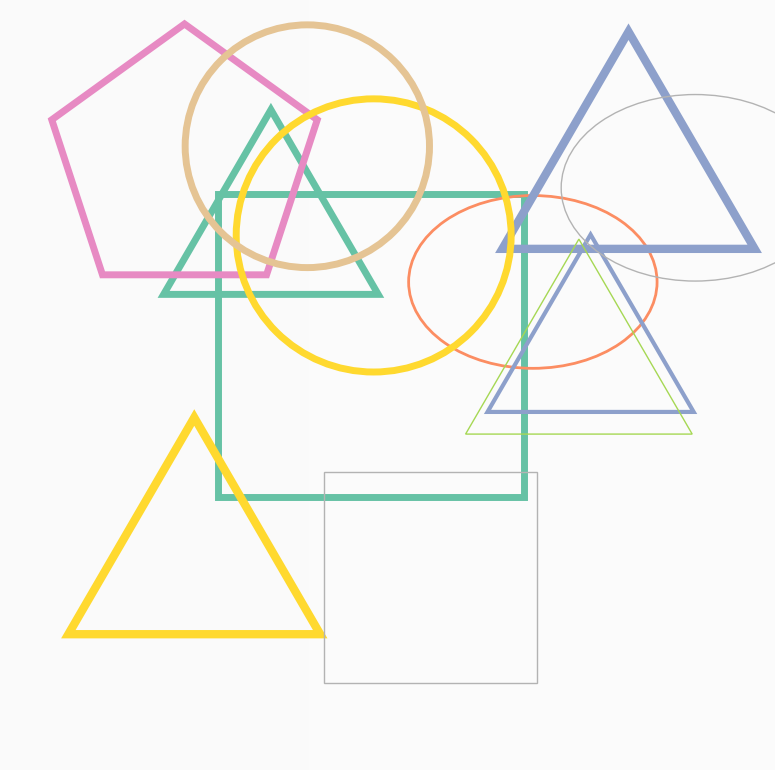[{"shape": "triangle", "thickness": 2.5, "radius": 0.8, "center": [0.35, 0.698]}, {"shape": "square", "thickness": 2.5, "radius": 0.99, "center": [0.478, 0.552]}, {"shape": "oval", "thickness": 1, "radius": 0.8, "center": [0.688, 0.634]}, {"shape": "triangle", "thickness": 1.5, "radius": 0.77, "center": [0.762, 0.542]}, {"shape": "triangle", "thickness": 3, "radius": 0.94, "center": [0.811, 0.771]}, {"shape": "pentagon", "thickness": 2.5, "radius": 0.9, "center": [0.238, 0.789]}, {"shape": "triangle", "thickness": 0.5, "radius": 0.84, "center": [0.747, 0.521]}, {"shape": "circle", "thickness": 2.5, "radius": 0.89, "center": [0.482, 0.694]}, {"shape": "triangle", "thickness": 3, "radius": 0.94, "center": [0.251, 0.27]}, {"shape": "circle", "thickness": 2.5, "radius": 0.79, "center": [0.397, 0.81]}, {"shape": "oval", "thickness": 0.5, "radius": 0.87, "center": [0.897, 0.756]}, {"shape": "square", "thickness": 0.5, "radius": 0.69, "center": [0.555, 0.25]}]